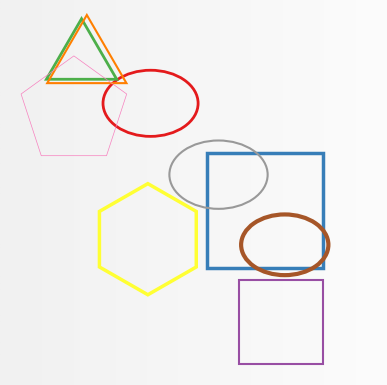[{"shape": "oval", "thickness": 2, "radius": 0.61, "center": [0.389, 0.732]}, {"shape": "square", "thickness": 2.5, "radius": 0.75, "center": [0.683, 0.454]}, {"shape": "triangle", "thickness": 2, "radius": 0.52, "center": [0.21, 0.847]}, {"shape": "square", "thickness": 1.5, "radius": 0.54, "center": [0.726, 0.164]}, {"shape": "triangle", "thickness": 1.5, "radius": 0.59, "center": [0.224, 0.843]}, {"shape": "hexagon", "thickness": 2.5, "radius": 0.72, "center": [0.382, 0.379]}, {"shape": "oval", "thickness": 3, "radius": 0.56, "center": [0.735, 0.364]}, {"shape": "pentagon", "thickness": 0.5, "radius": 0.72, "center": [0.191, 0.712]}, {"shape": "oval", "thickness": 1.5, "radius": 0.63, "center": [0.564, 0.546]}]